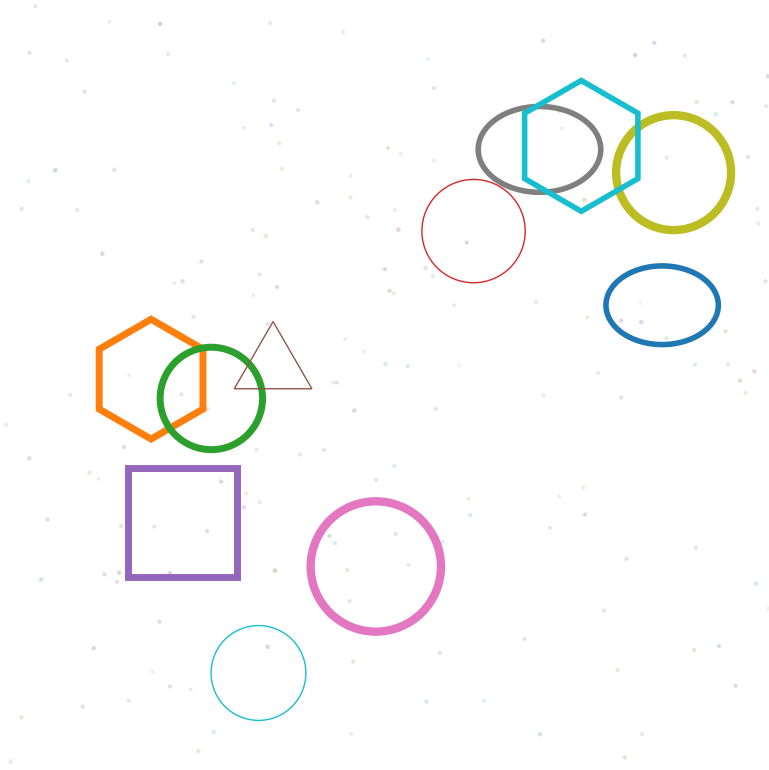[{"shape": "oval", "thickness": 2, "radius": 0.36, "center": [0.86, 0.604]}, {"shape": "hexagon", "thickness": 2.5, "radius": 0.39, "center": [0.196, 0.508]}, {"shape": "circle", "thickness": 2.5, "radius": 0.33, "center": [0.274, 0.483]}, {"shape": "circle", "thickness": 0.5, "radius": 0.34, "center": [0.615, 0.7]}, {"shape": "square", "thickness": 2.5, "radius": 0.35, "center": [0.237, 0.322]}, {"shape": "triangle", "thickness": 0.5, "radius": 0.29, "center": [0.355, 0.524]}, {"shape": "circle", "thickness": 3, "radius": 0.42, "center": [0.488, 0.264]}, {"shape": "oval", "thickness": 2, "radius": 0.4, "center": [0.701, 0.806]}, {"shape": "circle", "thickness": 3, "radius": 0.37, "center": [0.875, 0.776]}, {"shape": "circle", "thickness": 0.5, "radius": 0.31, "center": [0.336, 0.126]}, {"shape": "hexagon", "thickness": 2, "radius": 0.42, "center": [0.755, 0.811]}]